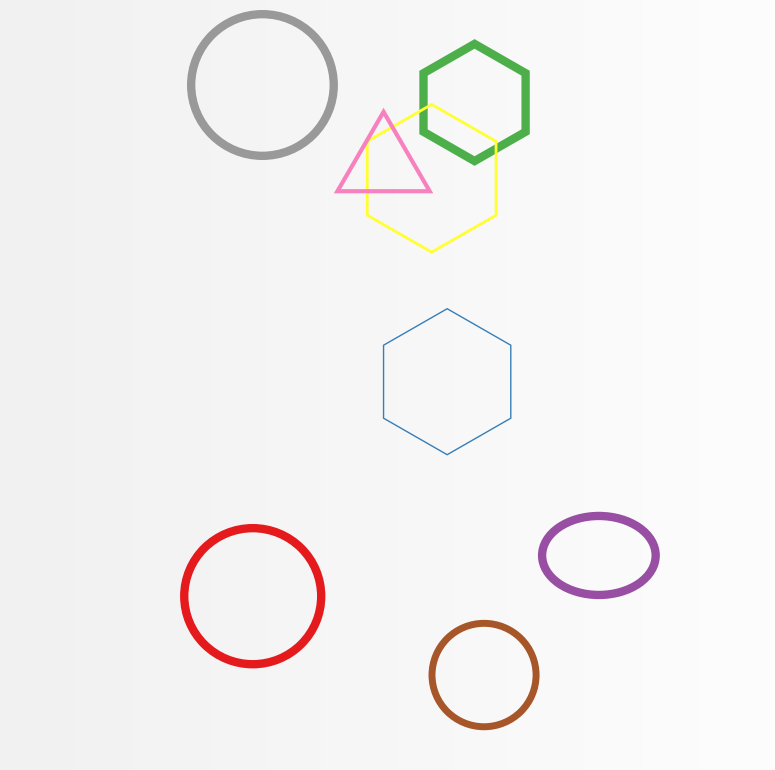[{"shape": "circle", "thickness": 3, "radius": 0.44, "center": [0.326, 0.226]}, {"shape": "hexagon", "thickness": 0.5, "radius": 0.47, "center": [0.577, 0.504]}, {"shape": "hexagon", "thickness": 3, "radius": 0.38, "center": [0.612, 0.867]}, {"shape": "oval", "thickness": 3, "radius": 0.37, "center": [0.773, 0.279]}, {"shape": "hexagon", "thickness": 1, "radius": 0.48, "center": [0.557, 0.768]}, {"shape": "circle", "thickness": 2.5, "radius": 0.34, "center": [0.625, 0.123]}, {"shape": "triangle", "thickness": 1.5, "radius": 0.34, "center": [0.495, 0.786]}, {"shape": "circle", "thickness": 3, "radius": 0.46, "center": [0.339, 0.89]}]